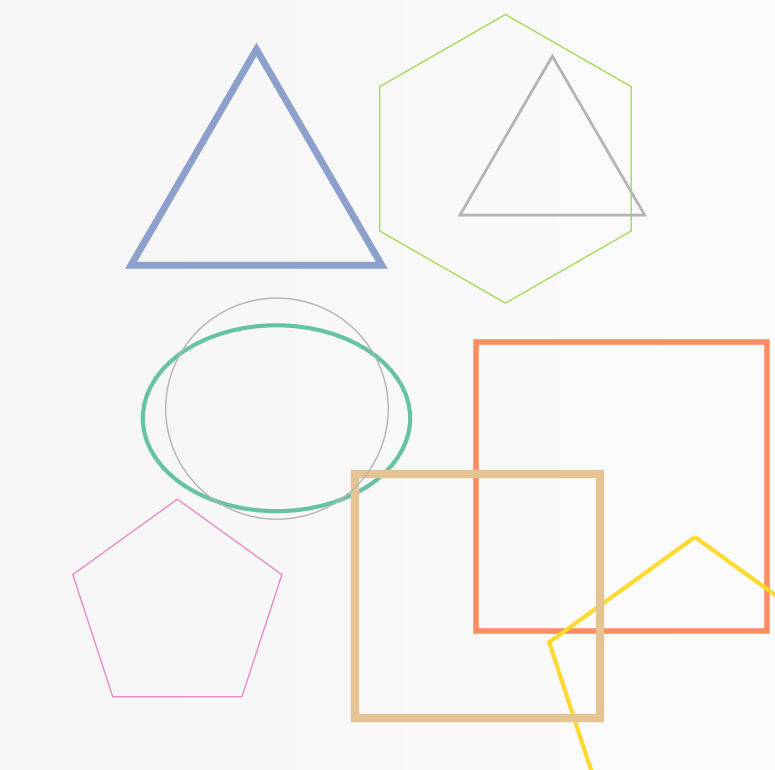[{"shape": "oval", "thickness": 1.5, "radius": 0.86, "center": [0.357, 0.457]}, {"shape": "square", "thickness": 2, "radius": 0.94, "center": [0.802, 0.368]}, {"shape": "triangle", "thickness": 2.5, "radius": 0.93, "center": [0.331, 0.749]}, {"shape": "pentagon", "thickness": 0.5, "radius": 0.71, "center": [0.229, 0.21]}, {"shape": "hexagon", "thickness": 0.5, "radius": 0.94, "center": [0.652, 0.794]}, {"shape": "pentagon", "thickness": 1.5, "radius": 0.99, "center": [0.897, 0.105]}, {"shape": "square", "thickness": 3, "radius": 0.79, "center": [0.616, 0.226]}, {"shape": "triangle", "thickness": 1, "radius": 0.69, "center": [0.713, 0.789]}, {"shape": "circle", "thickness": 0.5, "radius": 0.72, "center": [0.357, 0.469]}]